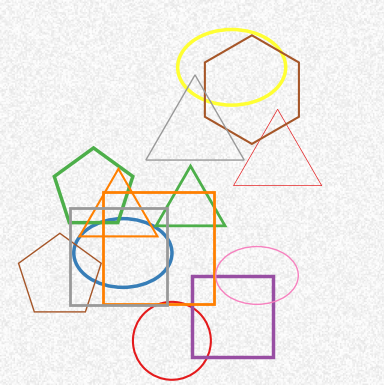[{"shape": "triangle", "thickness": 0.5, "radius": 0.66, "center": [0.721, 0.584]}, {"shape": "circle", "thickness": 1.5, "radius": 0.51, "center": [0.446, 0.115]}, {"shape": "oval", "thickness": 2.5, "radius": 0.64, "center": [0.319, 0.343]}, {"shape": "pentagon", "thickness": 2.5, "radius": 0.54, "center": [0.243, 0.509]}, {"shape": "triangle", "thickness": 2, "radius": 0.52, "center": [0.495, 0.465]}, {"shape": "square", "thickness": 2.5, "radius": 0.52, "center": [0.604, 0.178]}, {"shape": "square", "thickness": 2, "radius": 0.72, "center": [0.412, 0.356]}, {"shape": "triangle", "thickness": 1.5, "radius": 0.58, "center": [0.308, 0.444]}, {"shape": "oval", "thickness": 2.5, "radius": 0.7, "center": [0.602, 0.825]}, {"shape": "pentagon", "thickness": 1, "radius": 0.56, "center": [0.155, 0.281]}, {"shape": "hexagon", "thickness": 1.5, "radius": 0.71, "center": [0.654, 0.767]}, {"shape": "oval", "thickness": 1, "radius": 0.54, "center": [0.668, 0.285]}, {"shape": "square", "thickness": 2, "radius": 0.63, "center": [0.308, 0.334]}, {"shape": "triangle", "thickness": 1, "radius": 0.74, "center": [0.507, 0.658]}]